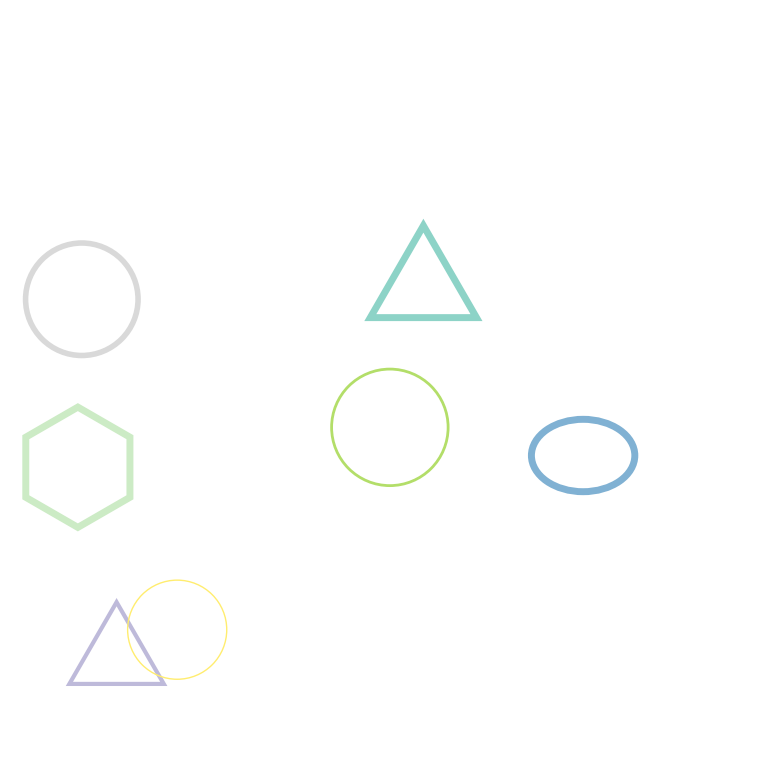[{"shape": "triangle", "thickness": 2.5, "radius": 0.4, "center": [0.55, 0.627]}, {"shape": "triangle", "thickness": 1.5, "radius": 0.35, "center": [0.151, 0.147]}, {"shape": "oval", "thickness": 2.5, "radius": 0.34, "center": [0.757, 0.408]}, {"shape": "circle", "thickness": 1, "radius": 0.38, "center": [0.506, 0.445]}, {"shape": "circle", "thickness": 2, "radius": 0.37, "center": [0.106, 0.611]}, {"shape": "hexagon", "thickness": 2.5, "radius": 0.39, "center": [0.101, 0.393]}, {"shape": "circle", "thickness": 0.5, "radius": 0.32, "center": [0.23, 0.182]}]